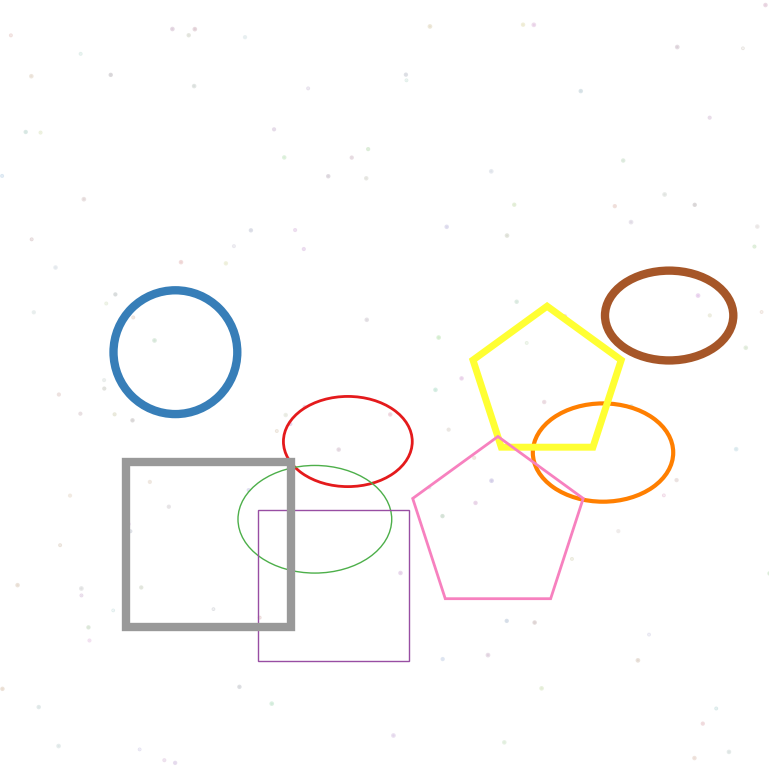[{"shape": "oval", "thickness": 1, "radius": 0.42, "center": [0.452, 0.427]}, {"shape": "circle", "thickness": 3, "radius": 0.4, "center": [0.228, 0.543]}, {"shape": "oval", "thickness": 0.5, "radius": 0.5, "center": [0.409, 0.326]}, {"shape": "square", "thickness": 0.5, "radius": 0.49, "center": [0.433, 0.239]}, {"shape": "oval", "thickness": 1.5, "radius": 0.46, "center": [0.783, 0.412]}, {"shape": "pentagon", "thickness": 2.5, "radius": 0.51, "center": [0.711, 0.501]}, {"shape": "oval", "thickness": 3, "radius": 0.42, "center": [0.869, 0.59]}, {"shape": "pentagon", "thickness": 1, "radius": 0.58, "center": [0.647, 0.317]}, {"shape": "square", "thickness": 3, "radius": 0.54, "center": [0.271, 0.292]}]